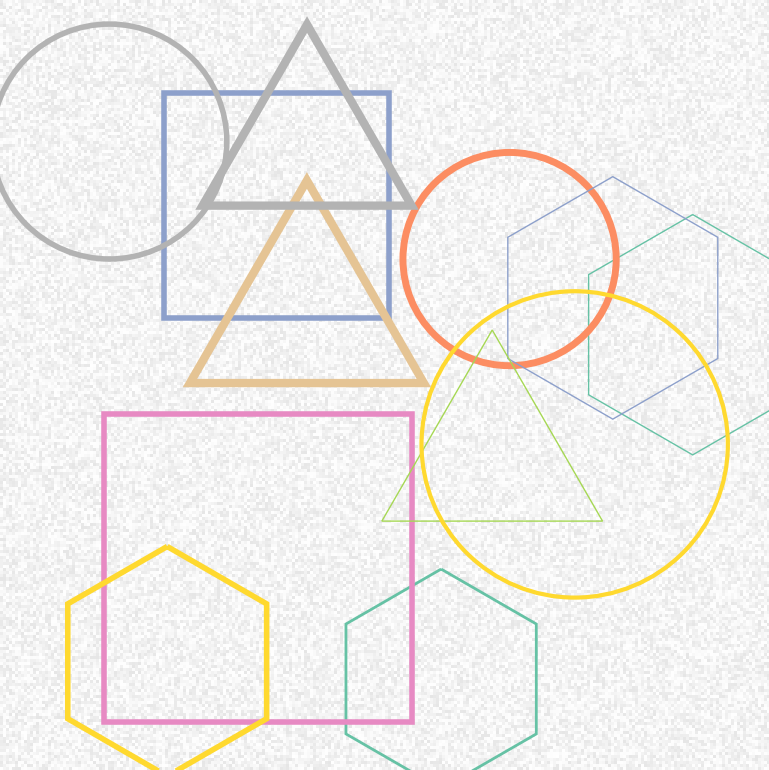[{"shape": "hexagon", "thickness": 0.5, "radius": 0.78, "center": [0.9, 0.565]}, {"shape": "hexagon", "thickness": 1, "radius": 0.71, "center": [0.573, 0.118]}, {"shape": "circle", "thickness": 2.5, "radius": 0.69, "center": [0.662, 0.664]}, {"shape": "hexagon", "thickness": 0.5, "radius": 0.79, "center": [0.796, 0.613]}, {"shape": "square", "thickness": 2, "radius": 0.73, "center": [0.36, 0.733]}, {"shape": "square", "thickness": 2, "radius": 1.0, "center": [0.335, 0.262]}, {"shape": "triangle", "thickness": 0.5, "radius": 0.83, "center": [0.639, 0.406]}, {"shape": "circle", "thickness": 1.5, "radius": 0.99, "center": [0.746, 0.423]}, {"shape": "hexagon", "thickness": 2, "radius": 0.75, "center": [0.217, 0.141]}, {"shape": "triangle", "thickness": 3, "radius": 0.88, "center": [0.399, 0.59]}, {"shape": "triangle", "thickness": 3, "radius": 0.78, "center": [0.399, 0.811]}, {"shape": "circle", "thickness": 2, "radius": 0.76, "center": [0.142, 0.816]}]